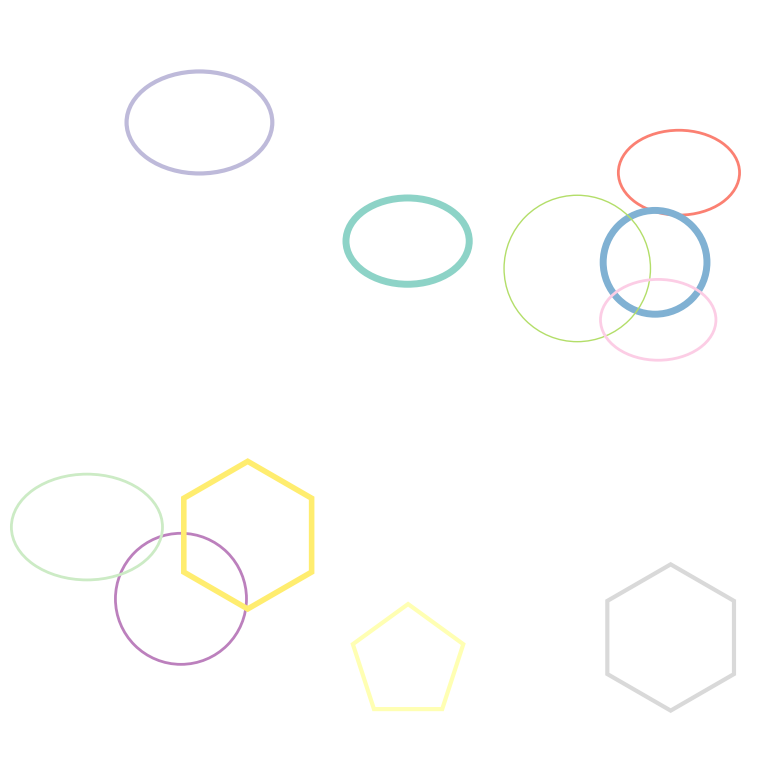[{"shape": "oval", "thickness": 2.5, "radius": 0.4, "center": [0.529, 0.687]}, {"shape": "pentagon", "thickness": 1.5, "radius": 0.38, "center": [0.53, 0.14]}, {"shape": "oval", "thickness": 1.5, "radius": 0.47, "center": [0.259, 0.841]}, {"shape": "oval", "thickness": 1, "radius": 0.39, "center": [0.882, 0.776]}, {"shape": "circle", "thickness": 2.5, "radius": 0.34, "center": [0.851, 0.659]}, {"shape": "circle", "thickness": 0.5, "radius": 0.48, "center": [0.75, 0.651]}, {"shape": "oval", "thickness": 1, "radius": 0.37, "center": [0.855, 0.585]}, {"shape": "hexagon", "thickness": 1.5, "radius": 0.47, "center": [0.871, 0.172]}, {"shape": "circle", "thickness": 1, "radius": 0.43, "center": [0.235, 0.222]}, {"shape": "oval", "thickness": 1, "radius": 0.49, "center": [0.113, 0.316]}, {"shape": "hexagon", "thickness": 2, "radius": 0.48, "center": [0.322, 0.305]}]